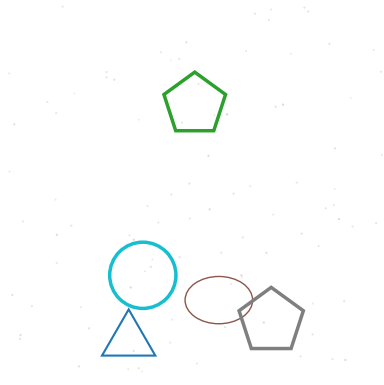[{"shape": "triangle", "thickness": 1.5, "radius": 0.4, "center": [0.334, 0.116]}, {"shape": "pentagon", "thickness": 2.5, "radius": 0.42, "center": [0.506, 0.729]}, {"shape": "oval", "thickness": 1, "radius": 0.44, "center": [0.568, 0.22]}, {"shape": "pentagon", "thickness": 2.5, "radius": 0.44, "center": [0.704, 0.166]}, {"shape": "circle", "thickness": 2.5, "radius": 0.43, "center": [0.371, 0.285]}]